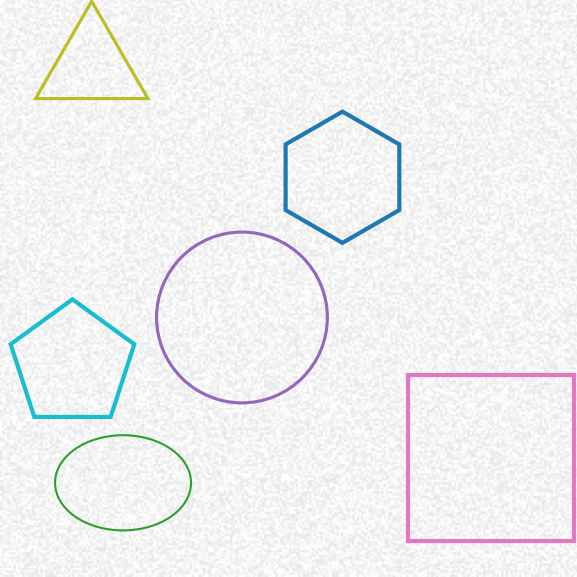[{"shape": "hexagon", "thickness": 2, "radius": 0.57, "center": [0.593, 0.692]}, {"shape": "oval", "thickness": 1, "radius": 0.59, "center": [0.213, 0.163]}, {"shape": "circle", "thickness": 1.5, "radius": 0.74, "center": [0.419, 0.449]}, {"shape": "square", "thickness": 2, "radius": 0.72, "center": [0.85, 0.206]}, {"shape": "triangle", "thickness": 1.5, "radius": 0.56, "center": [0.159, 0.885]}, {"shape": "pentagon", "thickness": 2, "radius": 0.56, "center": [0.126, 0.368]}]